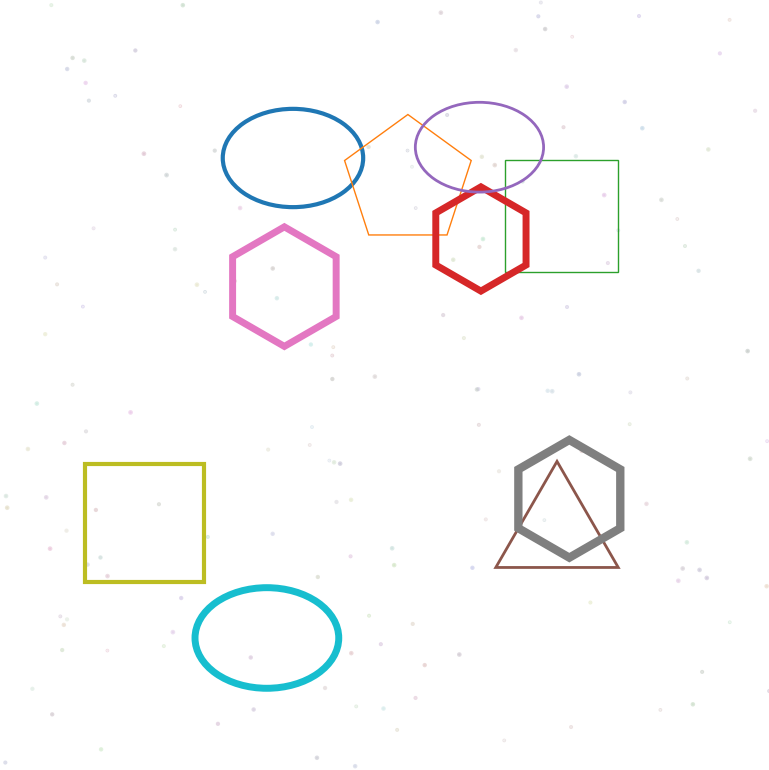[{"shape": "oval", "thickness": 1.5, "radius": 0.46, "center": [0.38, 0.795]}, {"shape": "pentagon", "thickness": 0.5, "radius": 0.43, "center": [0.53, 0.765]}, {"shape": "square", "thickness": 0.5, "radius": 0.36, "center": [0.729, 0.719]}, {"shape": "hexagon", "thickness": 2.5, "radius": 0.34, "center": [0.625, 0.69]}, {"shape": "oval", "thickness": 1, "radius": 0.42, "center": [0.623, 0.809]}, {"shape": "triangle", "thickness": 1, "radius": 0.46, "center": [0.723, 0.309]}, {"shape": "hexagon", "thickness": 2.5, "radius": 0.39, "center": [0.369, 0.628]}, {"shape": "hexagon", "thickness": 3, "radius": 0.38, "center": [0.739, 0.352]}, {"shape": "square", "thickness": 1.5, "radius": 0.39, "center": [0.188, 0.321]}, {"shape": "oval", "thickness": 2.5, "radius": 0.47, "center": [0.347, 0.171]}]